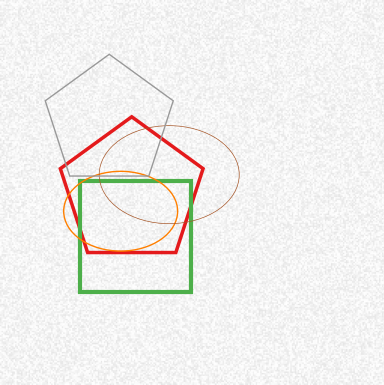[{"shape": "pentagon", "thickness": 2.5, "radius": 0.97, "center": [0.342, 0.502]}, {"shape": "square", "thickness": 3, "radius": 0.72, "center": [0.352, 0.386]}, {"shape": "oval", "thickness": 1, "radius": 0.74, "center": [0.313, 0.451]}, {"shape": "oval", "thickness": 0.5, "radius": 0.91, "center": [0.44, 0.546]}, {"shape": "pentagon", "thickness": 1, "radius": 0.87, "center": [0.284, 0.684]}]